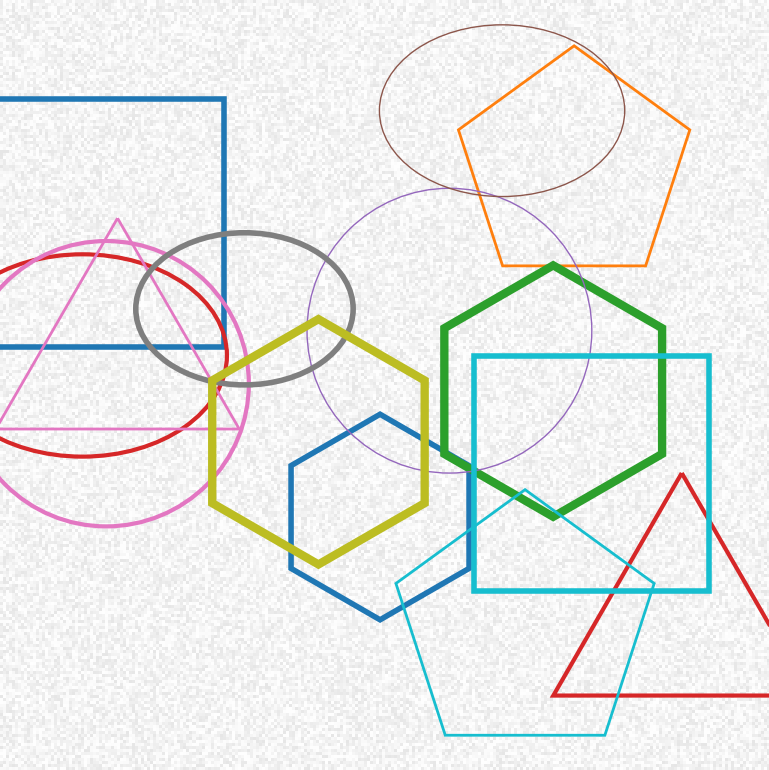[{"shape": "hexagon", "thickness": 2, "radius": 0.67, "center": [0.494, 0.329]}, {"shape": "square", "thickness": 2, "radius": 0.81, "center": [0.13, 0.71]}, {"shape": "pentagon", "thickness": 1, "radius": 0.79, "center": [0.746, 0.783]}, {"shape": "hexagon", "thickness": 3, "radius": 0.82, "center": [0.718, 0.492]}, {"shape": "triangle", "thickness": 1.5, "radius": 0.96, "center": [0.885, 0.193]}, {"shape": "oval", "thickness": 1.5, "radius": 0.94, "center": [0.107, 0.538]}, {"shape": "circle", "thickness": 0.5, "radius": 0.92, "center": [0.584, 0.571]}, {"shape": "oval", "thickness": 0.5, "radius": 0.8, "center": [0.652, 0.856]}, {"shape": "circle", "thickness": 1.5, "radius": 0.93, "center": [0.138, 0.502]}, {"shape": "triangle", "thickness": 1, "radius": 0.91, "center": [0.153, 0.534]}, {"shape": "oval", "thickness": 2, "radius": 0.71, "center": [0.317, 0.599]}, {"shape": "hexagon", "thickness": 3, "radius": 0.8, "center": [0.414, 0.426]}, {"shape": "square", "thickness": 2, "radius": 0.76, "center": [0.769, 0.386]}, {"shape": "pentagon", "thickness": 1, "radius": 0.88, "center": [0.682, 0.188]}]